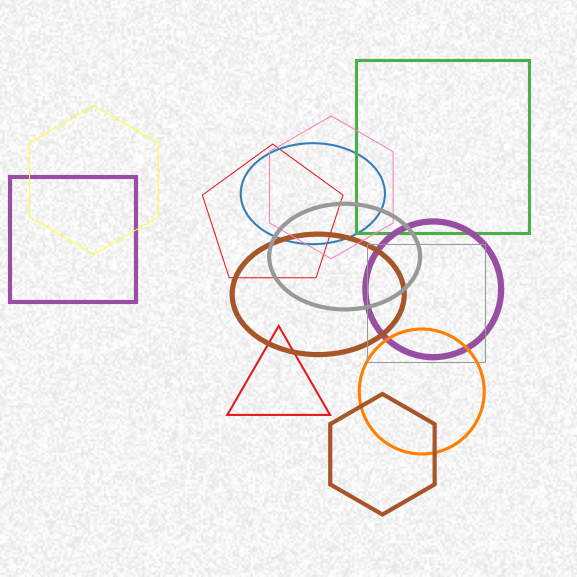[{"shape": "pentagon", "thickness": 0.5, "radius": 0.64, "center": [0.472, 0.622]}, {"shape": "triangle", "thickness": 1, "radius": 0.51, "center": [0.483, 0.332]}, {"shape": "oval", "thickness": 1, "radius": 0.62, "center": [0.542, 0.664]}, {"shape": "square", "thickness": 1.5, "radius": 0.75, "center": [0.766, 0.745]}, {"shape": "square", "thickness": 2, "radius": 0.54, "center": [0.126, 0.584]}, {"shape": "circle", "thickness": 3, "radius": 0.59, "center": [0.75, 0.498]}, {"shape": "circle", "thickness": 1.5, "radius": 0.54, "center": [0.73, 0.321]}, {"shape": "hexagon", "thickness": 0.5, "radius": 0.64, "center": [0.163, 0.687]}, {"shape": "hexagon", "thickness": 2, "radius": 0.52, "center": [0.662, 0.213]}, {"shape": "oval", "thickness": 2.5, "radius": 0.75, "center": [0.551, 0.489]}, {"shape": "hexagon", "thickness": 0.5, "radius": 0.62, "center": [0.574, 0.675]}, {"shape": "oval", "thickness": 2, "radius": 0.65, "center": [0.597, 0.555]}, {"shape": "square", "thickness": 0.5, "radius": 0.51, "center": [0.738, 0.474]}]